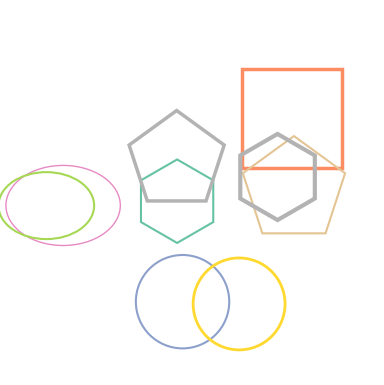[{"shape": "hexagon", "thickness": 1.5, "radius": 0.54, "center": [0.46, 0.477]}, {"shape": "square", "thickness": 2.5, "radius": 0.65, "center": [0.758, 0.693]}, {"shape": "circle", "thickness": 1.5, "radius": 0.61, "center": [0.474, 0.216]}, {"shape": "oval", "thickness": 1, "radius": 0.74, "center": [0.164, 0.466]}, {"shape": "oval", "thickness": 1.5, "radius": 0.62, "center": [0.12, 0.466]}, {"shape": "circle", "thickness": 2, "radius": 0.6, "center": [0.621, 0.211]}, {"shape": "pentagon", "thickness": 1.5, "radius": 0.7, "center": [0.764, 0.507]}, {"shape": "hexagon", "thickness": 3, "radius": 0.56, "center": [0.721, 0.54]}, {"shape": "pentagon", "thickness": 2.5, "radius": 0.65, "center": [0.459, 0.583]}]